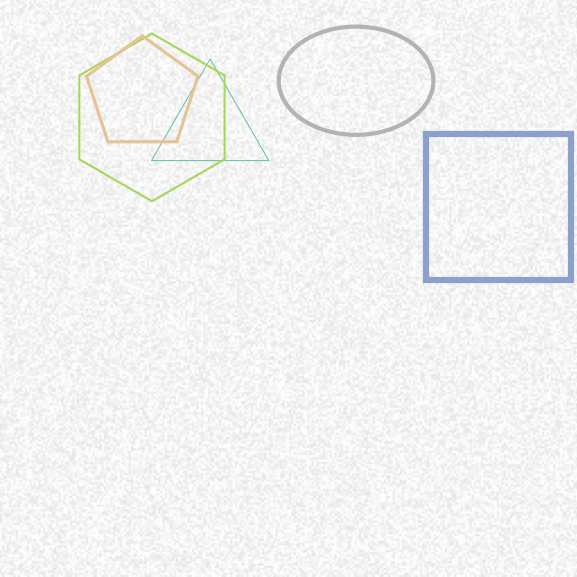[{"shape": "triangle", "thickness": 0.5, "radius": 0.59, "center": [0.364, 0.78]}, {"shape": "square", "thickness": 3, "radius": 0.63, "center": [0.863, 0.641]}, {"shape": "hexagon", "thickness": 1, "radius": 0.73, "center": [0.263, 0.796]}, {"shape": "pentagon", "thickness": 1.5, "radius": 0.51, "center": [0.246, 0.836]}, {"shape": "oval", "thickness": 2, "radius": 0.67, "center": [0.617, 0.859]}]